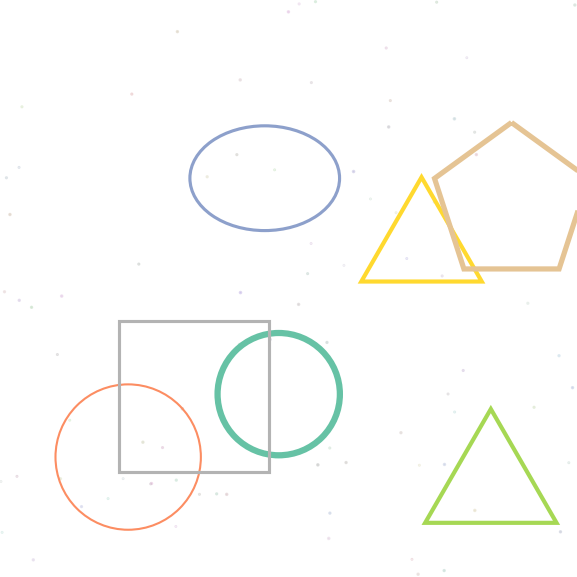[{"shape": "circle", "thickness": 3, "radius": 0.53, "center": [0.483, 0.317]}, {"shape": "circle", "thickness": 1, "radius": 0.63, "center": [0.222, 0.208]}, {"shape": "oval", "thickness": 1.5, "radius": 0.65, "center": [0.458, 0.691]}, {"shape": "triangle", "thickness": 2, "radius": 0.66, "center": [0.85, 0.159]}, {"shape": "triangle", "thickness": 2, "radius": 0.6, "center": [0.73, 0.572]}, {"shape": "pentagon", "thickness": 2.5, "radius": 0.7, "center": [0.886, 0.647]}, {"shape": "square", "thickness": 1.5, "radius": 0.65, "center": [0.336, 0.312]}]